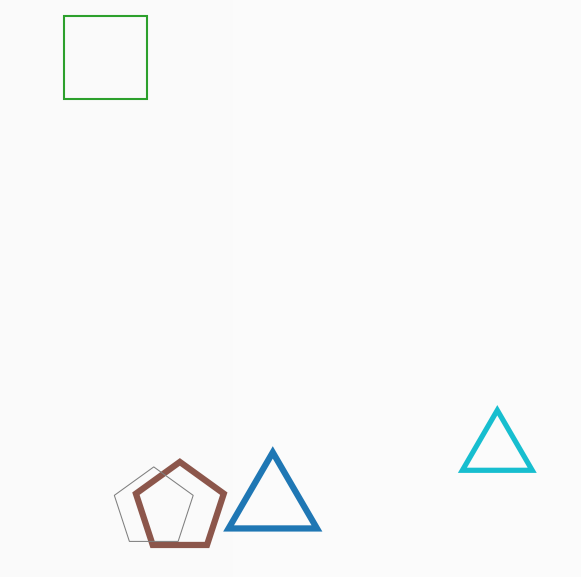[{"shape": "triangle", "thickness": 3, "radius": 0.44, "center": [0.469, 0.128]}, {"shape": "square", "thickness": 1, "radius": 0.36, "center": [0.181, 0.9]}, {"shape": "pentagon", "thickness": 3, "radius": 0.4, "center": [0.309, 0.12]}, {"shape": "pentagon", "thickness": 0.5, "radius": 0.36, "center": [0.265, 0.119]}, {"shape": "triangle", "thickness": 2.5, "radius": 0.35, "center": [0.856, 0.219]}]